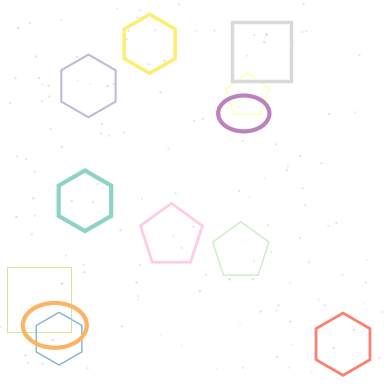[{"shape": "hexagon", "thickness": 3, "radius": 0.39, "center": [0.221, 0.479]}, {"shape": "pentagon", "thickness": 1, "radius": 0.3, "center": [0.643, 0.751]}, {"shape": "hexagon", "thickness": 1.5, "radius": 0.41, "center": [0.23, 0.777]}, {"shape": "hexagon", "thickness": 2, "radius": 0.4, "center": [0.891, 0.106]}, {"shape": "hexagon", "thickness": 1, "radius": 0.34, "center": [0.153, 0.12]}, {"shape": "oval", "thickness": 3, "radius": 0.42, "center": [0.142, 0.155]}, {"shape": "square", "thickness": 0.5, "radius": 0.42, "center": [0.101, 0.223]}, {"shape": "pentagon", "thickness": 2, "radius": 0.42, "center": [0.445, 0.387]}, {"shape": "square", "thickness": 2.5, "radius": 0.38, "center": [0.679, 0.867]}, {"shape": "oval", "thickness": 3, "radius": 0.33, "center": [0.633, 0.705]}, {"shape": "pentagon", "thickness": 1, "radius": 0.38, "center": [0.625, 0.347]}, {"shape": "hexagon", "thickness": 2.5, "radius": 0.38, "center": [0.389, 0.886]}]